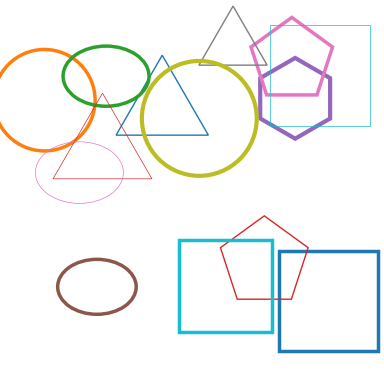[{"shape": "triangle", "thickness": 1, "radius": 0.69, "center": [0.421, 0.718]}, {"shape": "square", "thickness": 2.5, "radius": 0.65, "center": [0.853, 0.218]}, {"shape": "circle", "thickness": 2.5, "radius": 0.66, "center": [0.115, 0.74]}, {"shape": "oval", "thickness": 2.5, "radius": 0.56, "center": [0.275, 0.802]}, {"shape": "pentagon", "thickness": 1, "radius": 0.6, "center": [0.687, 0.32]}, {"shape": "triangle", "thickness": 0.5, "radius": 0.74, "center": [0.266, 0.61]}, {"shape": "hexagon", "thickness": 3, "radius": 0.52, "center": [0.767, 0.745]}, {"shape": "oval", "thickness": 2.5, "radius": 0.51, "center": [0.252, 0.255]}, {"shape": "oval", "thickness": 0.5, "radius": 0.57, "center": [0.206, 0.552]}, {"shape": "pentagon", "thickness": 2.5, "radius": 0.56, "center": [0.758, 0.843]}, {"shape": "triangle", "thickness": 1, "radius": 0.51, "center": [0.605, 0.882]}, {"shape": "circle", "thickness": 3, "radius": 0.75, "center": [0.518, 0.692]}, {"shape": "square", "thickness": 0.5, "radius": 0.65, "center": [0.831, 0.805]}, {"shape": "square", "thickness": 2.5, "radius": 0.6, "center": [0.585, 0.257]}]